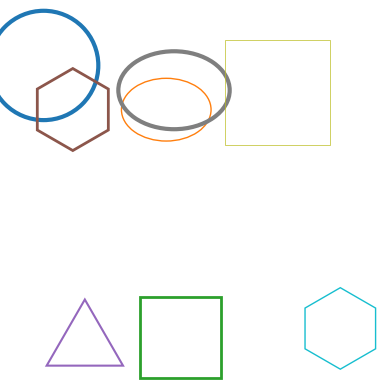[{"shape": "circle", "thickness": 3, "radius": 0.71, "center": [0.113, 0.83]}, {"shape": "oval", "thickness": 1, "radius": 0.58, "center": [0.432, 0.715]}, {"shape": "square", "thickness": 2, "radius": 0.52, "center": [0.469, 0.123]}, {"shape": "triangle", "thickness": 1.5, "radius": 0.57, "center": [0.22, 0.108]}, {"shape": "hexagon", "thickness": 2, "radius": 0.53, "center": [0.189, 0.715]}, {"shape": "oval", "thickness": 3, "radius": 0.72, "center": [0.452, 0.766]}, {"shape": "square", "thickness": 0.5, "radius": 0.68, "center": [0.72, 0.759]}, {"shape": "hexagon", "thickness": 1, "radius": 0.53, "center": [0.884, 0.147]}]